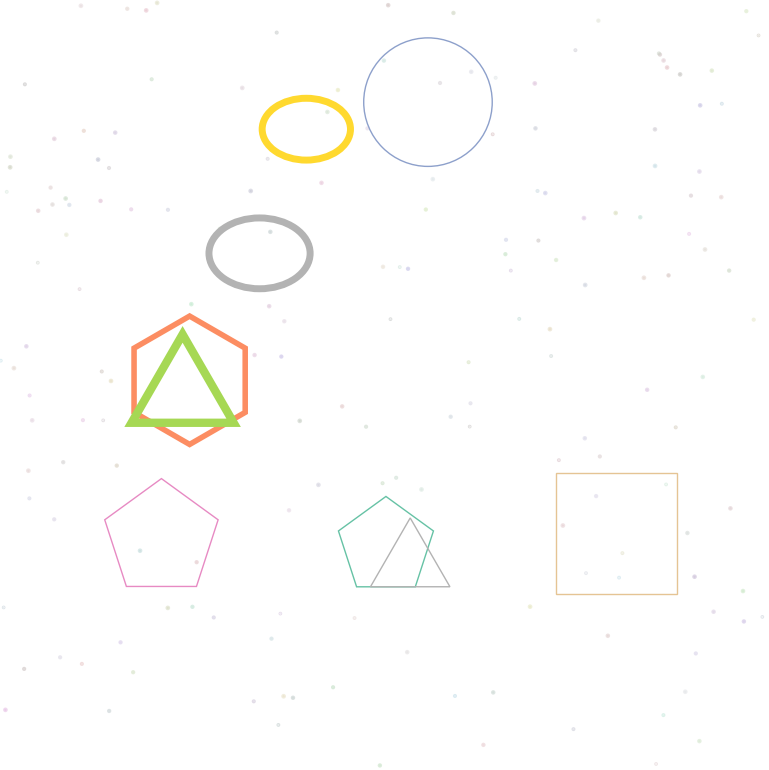[{"shape": "pentagon", "thickness": 0.5, "radius": 0.32, "center": [0.501, 0.29]}, {"shape": "hexagon", "thickness": 2, "radius": 0.42, "center": [0.246, 0.506]}, {"shape": "circle", "thickness": 0.5, "radius": 0.42, "center": [0.556, 0.867]}, {"shape": "pentagon", "thickness": 0.5, "radius": 0.39, "center": [0.21, 0.301]}, {"shape": "triangle", "thickness": 3, "radius": 0.38, "center": [0.237, 0.489]}, {"shape": "oval", "thickness": 2.5, "radius": 0.29, "center": [0.398, 0.832]}, {"shape": "square", "thickness": 0.5, "radius": 0.39, "center": [0.801, 0.307]}, {"shape": "triangle", "thickness": 0.5, "radius": 0.3, "center": [0.533, 0.268]}, {"shape": "oval", "thickness": 2.5, "radius": 0.33, "center": [0.337, 0.671]}]